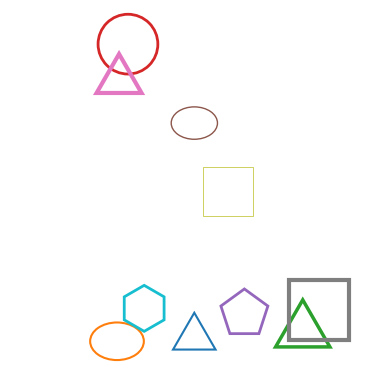[{"shape": "triangle", "thickness": 1.5, "radius": 0.32, "center": [0.505, 0.124]}, {"shape": "oval", "thickness": 1.5, "radius": 0.35, "center": [0.304, 0.114]}, {"shape": "triangle", "thickness": 2.5, "radius": 0.41, "center": [0.786, 0.14]}, {"shape": "circle", "thickness": 2, "radius": 0.39, "center": [0.332, 0.885]}, {"shape": "pentagon", "thickness": 2, "radius": 0.32, "center": [0.635, 0.185]}, {"shape": "oval", "thickness": 1, "radius": 0.3, "center": [0.505, 0.68]}, {"shape": "triangle", "thickness": 3, "radius": 0.34, "center": [0.309, 0.792]}, {"shape": "square", "thickness": 3, "radius": 0.39, "center": [0.829, 0.195]}, {"shape": "square", "thickness": 0.5, "radius": 0.32, "center": [0.592, 0.503]}, {"shape": "hexagon", "thickness": 2, "radius": 0.3, "center": [0.374, 0.199]}]